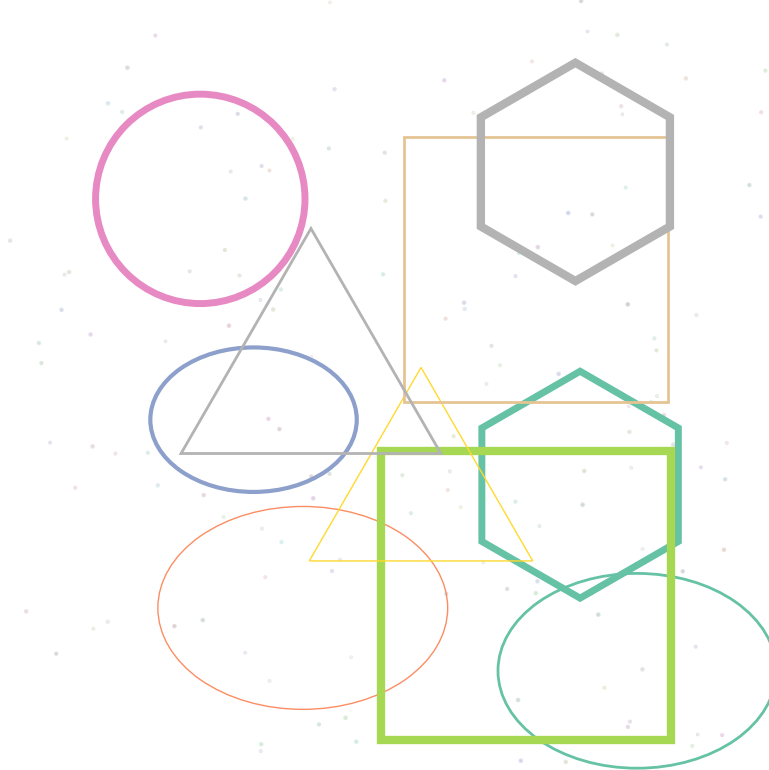[{"shape": "hexagon", "thickness": 2.5, "radius": 0.74, "center": [0.753, 0.371]}, {"shape": "oval", "thickness": 1, "radius": 0.9, "center": [0.827, 0.129]}, {"shape": "oval", "thickness": 0.5, "radius": 0.94, "center": [0.393, 0.211]}, {"shape": "oval", "thickness": 1.5, "radius": 0.67, "center": [0.329, 0.455]}, {"shape": "circle", "thickness": 2.5, "radius": 0.68, "center": [0.26, 0.742]}, {"shape": "square", "thickness": 3, "radius": 0.94, "center": [0.683, 0.226]}, {"shape": "triangle", "thickness": 0.5, "radius": 0.84, "center": [0.547, 0.355]}, {"shape": "square", "thickness": 1, "radius": 0.86, "center": [0.696, 0.65]}, {"shape": "hexagon", "thickness": 3, "radius": 0.71, "center": [0.747, 0.777]}, {"shape": "triangle", "thickness": 1, "radius": 0.97, "center": [0.404, 0.508]}]